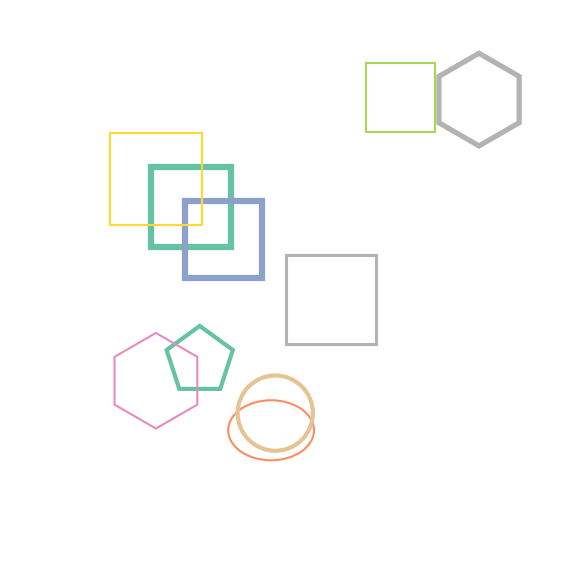[{"shape": "square", "thickness": 3, "radius": 0.35, "center": [0.331, 0.641]}, {"shape": "pentagon", "thickness": 2, "radius": 0.3, "center": [0.346, 0.374]}, {"shape": "oval", "thickness": 1, "radius": 0.37, "center": [0.469, 0.254]}, {"shape": "square", "thickness": 3, "radius": 0.33, "center": [0.387, 0.585]}, {"shape": "hexagon", "thickness": 1, "radius": 0.41, "center": [0.27, 0.34]}, {"shape": "square", "thickness": 1, "radius": 0.3, "center": [0.693, 0.831]}, {"shape": "square", "thickness": 1, "radius": 0.4, "center": [0.27, 0.689]}, {"shape": "circle", "thickness": 2, "radius": 0.33, "center": [0.477, 0.284]}, {"shape": "square", "thickness": 1.5, "radius": 0.39, "center": [0.573, 0.48]}, {"shape": "hexagon", "thickness": 2.5, "radius": 0.4, "center": [0.829, 0.827]}]